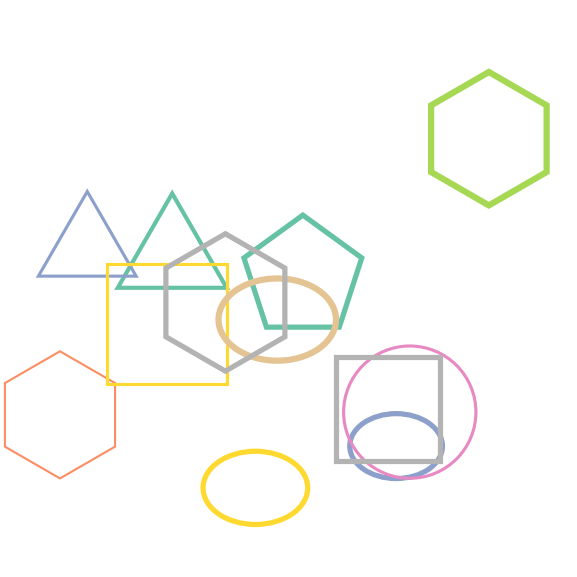[{"shape": "pentagon", "thickness": 2.5, "radius": 0.54, "center": [0.524, 0.519]}, {"shape": "triangle", "thickness": 2, "radius": 0.54, "center": [0.298, 0.555]}, {"shape": "hexagon", "thickness": 1, "radius": 0.55, "center": [0.104, 0.281]}, {"shape": "oval", "thickness": 2.5, "radius": 0.4, "center": [0.686, 0.227]}, {"shape": "triangle", "thickness": 1.5, "radius": 0.49, "center": [0.151, 0.57]}, {"shape": "circle", "thickness": 1.5, "radius": 0.57, "center": [0.71, 0.285]}, {"shape": "hexagon", "thickness": 3, "radius": 0.58, "center": [0.847, 0.759]}, {"shape": "square", "thickness": 1.5, "radius": 0.52, "center": [0.289, 0.439]}, {"shape": "oval", "thickness": 2.5, "radius": 0.45, "center": [0.442, 0.154]}, {"shape": "oval", "thickness": 3, "radius": 0.51, "center": [0.48, 0.446]}, {"shape": "square", "thickness": 2.5, "radius": 0.45, "center": [0.672, 0.291]}, {"shape": "hexagon", "thickness": 2.5, "radius": 0.59, "center": [0.39, 0.475]}]